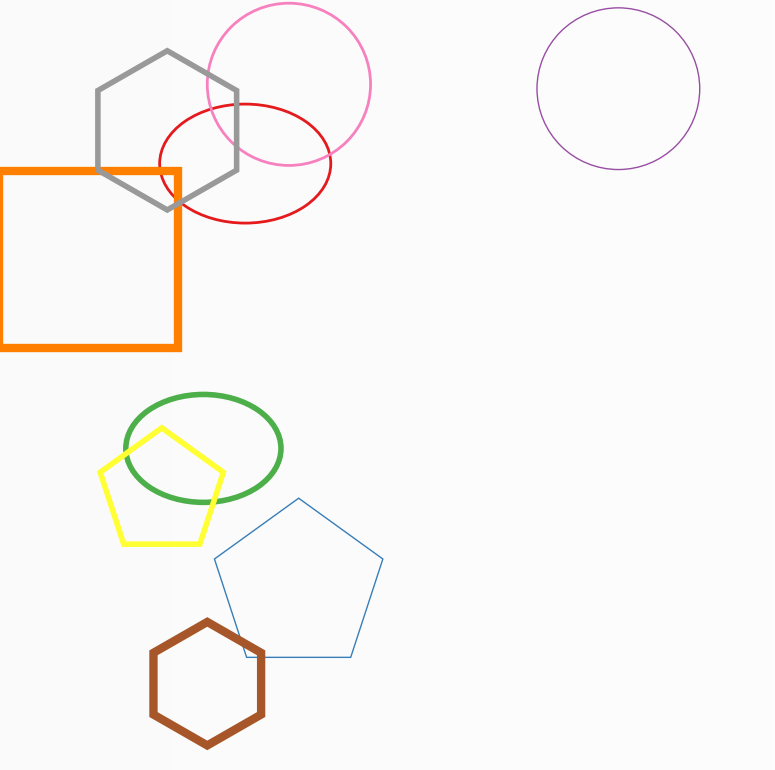[{"shape": "oval", "thickness": 1, "radius": 0.55, "center": [0.316, 0.788]}, {"shape": "pentagon", "thickness": 0.5, "radius": 0.57, "center": [0.385, 0.239]}, {"shape": "oval", "thickness": 2, "radius": 0.5, "center": [0.262, 0.418]}, {"shape": "circle", "thickness": 0.5, "radius": 0.52, "center": [0.798, 0.885]}, {"shape": "square", "thickness": 3, "radius": 0.58, "center": [0.114, 0.663]}, {"shape": "pentagon", "thickness": 2, "radius": 0.42, "center": [0.209, 0.361]}, {"shape": "hexagon", "thickness": 3, "radius": 0.4, "center": [0.267, 0.112]}, {"shape": "circle", "thickness": 1, "radius": 0.53, "center": [0.373, 0.89]}, {"shape": "hexagon", "thickness": 2, "radius": 0.52, "center": [0.216, 0.831]}]